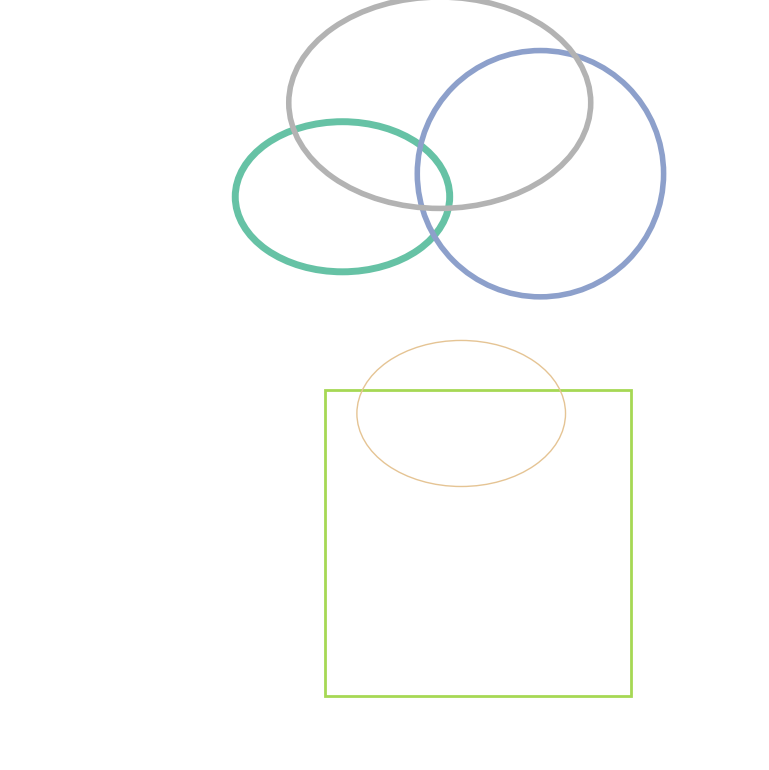[{"shape": "oval", "thickness": 2.5, "radius": 0.7, "center": [0.445, 0.744]}, {"shape": "circle", "thickness": 2, "radius": 0.8, "center": [0.702, 0.774]}, {"shape": "square", "thickness": 1, "radius": 0.99, "center": [0.621, 0.295]}, {"shape": "oval", "thickness": 0.5, "radius": 0.68, "center": [0.599, 0.463]}, {"shape": "oval", "thickness": 2, "radius": 0.98, "center": [0.571, 0.867]}]